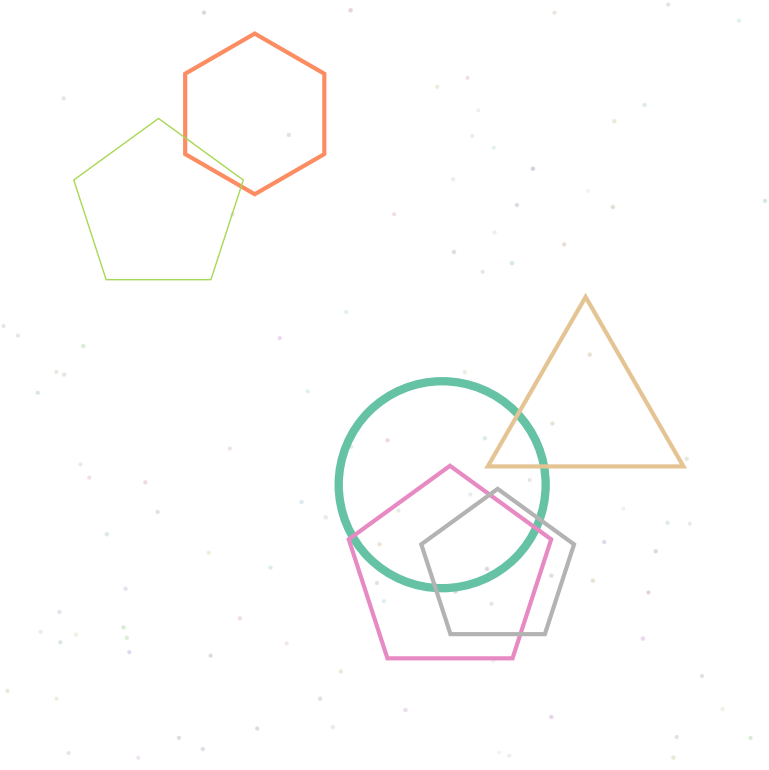[{"shape": "circle", "thickness": 3, "radius": 0.67, "center": [0.574, 0.371]}, {"shape": "hexagon", "thickness": 1.5, "radius": 0.52, "center": [0.331, 0.852]}, {"shape": "pentagon", "thickness": 1.5, "radius": 0.69, "center": [0.584, 0.257]}, {"shape": "pentagon", "thickness": 0.5, "radius": 0.58, "center": [0.206, 0.73]}, {"shape": "triangle", "thickness": 1.5, "radius": 0.73, "center": [0.761, 0.468]}, {"shape": "pentagon", "thickness": 1.5, "radius": 0.52, "center": [0.646, 0.261]}]